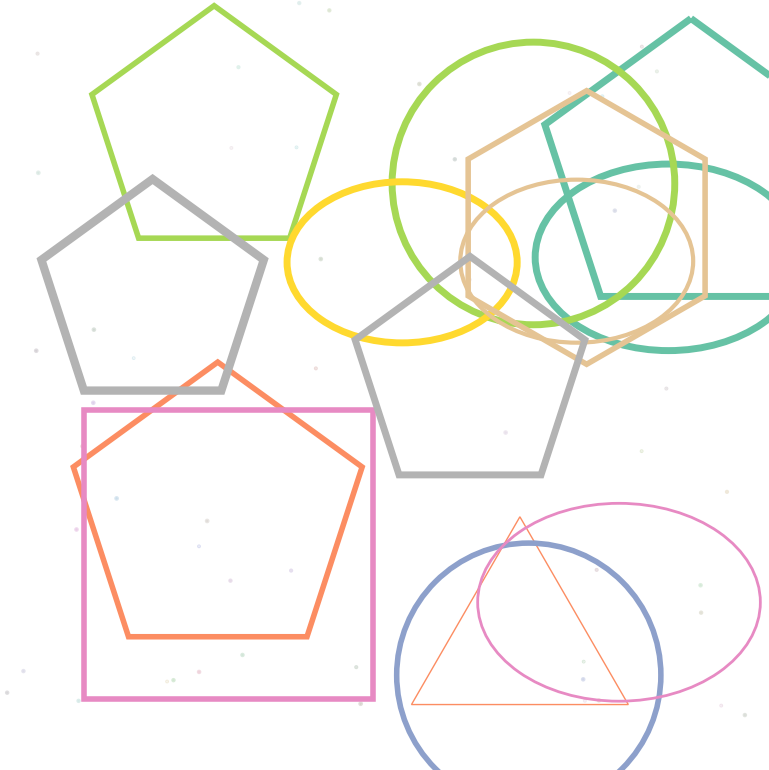[{"shape": "oval", "thickness": 2.5, "radius": 0.87, "center": [0.868, 0.666]}, {"shape": "pentagon", "thickness": 2.5, "radius": 1.0, "center": [0.897, 0.776]}, {"shape": "pentagon", "thickness": 2, "radius": 0.99, "center": [0.283, 0.333]}, {"shape": "triangle", "thickness": 0.5, "radius": 0.81, "center": [0.675, 0.166]}, {"shape": "circle", "thickness": 2, "radius": 0.86, "center": [0.687, 0.123]}, {"shape": "square", "thickness": 2, "radius": 0.94, "center": [0.297, 0.279]}, {"shape": "oval", "thickness": 1, "radius": 0.92, "center": [0.804, 0.218]}, {"shape": "circle", "thickness": 2.5, "radius": 0.92, "center": [0.693, 0.762]}, {"shape": "pentagon", "thickness": 2, "radius": 0.83, "center": [0.278, 0.826]}, {"shape": "oval", "thickness": 2.5, "radius": 0.75, "center": [0.522, 0.659]}, {"shape": "oval", "thickness": 1.5, "radius": 0.76, "center": [0.749, 0.661]}, {"shape": "hexagon", "thickness": 2, "radius": 0.89, "center": [0.762, 0.705]}, {"shape": "pentagon", "thickness": 2.5, "radius": 0.78, "center": [0.61, 0.51]}, {"shape": "pentagon", "thickness": 3, "radius": 0.76, "center": [0.198, 0.616]}]